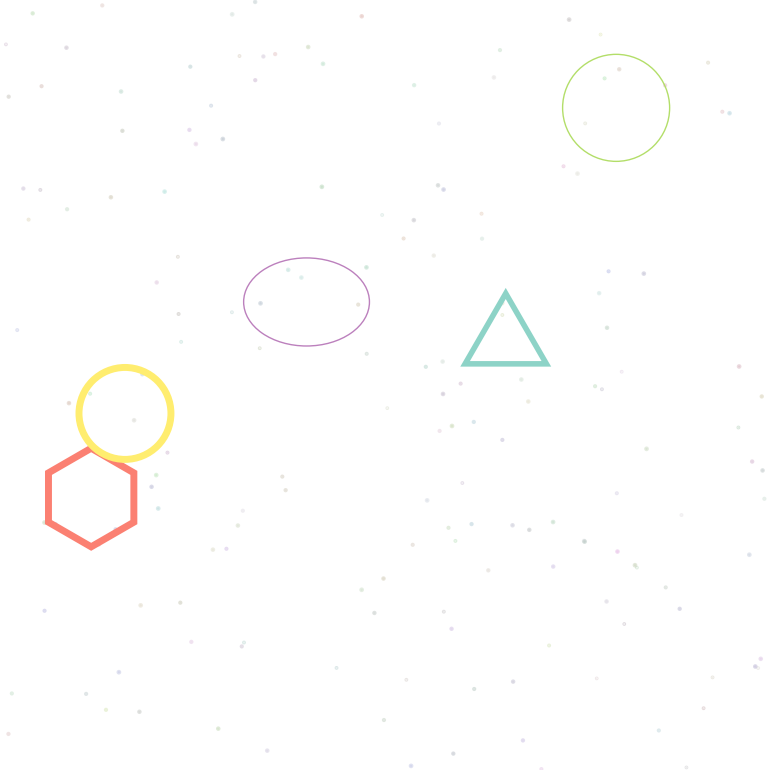[{"shape": "triangle", "thickness": 2, "radius": 0.3, "center": [0.657, 0.558]}, {"shape": "hexagon", "thickness": 2.5, "radius": 0.32, "center": [0.118, 0.354]}, {"shape": "circle", "thickness": 0.5, "radius": 0.35, "center": [0.8, 0.86]}, {"shape": "oval", "thickness": 0.5, "radius": 0.41, "center": [0.398, 0.608]}, {"shape": "circle", "thickness": 2.5, "radius": 0.3, "center": [0.162, 0.463]}]